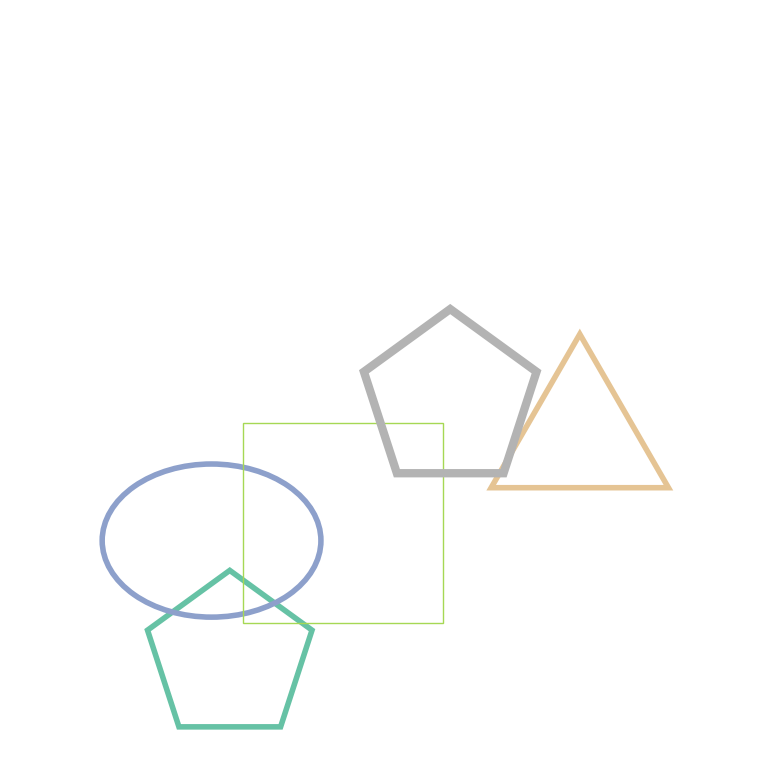[{"shape": "pentagon", "thickness": 2, "radius": 0.56, "center": [0.298, 0.147]}, {"shape": "oval", "thickness": 2, "radius": 0.71, "center": [0.275, 0.298]}, {"shape": "square", "thickness": 0.5, "radius": 0.65, "center": [0.446, 0.321]}, {"shape": "triangle", "thickness": 2, "radius": 0.66, "center": [0.753, 0.433]}, {"shape": "pentagon", "thickness": 3, "radius": 0.59, "center": [0.585, 0.481]}]